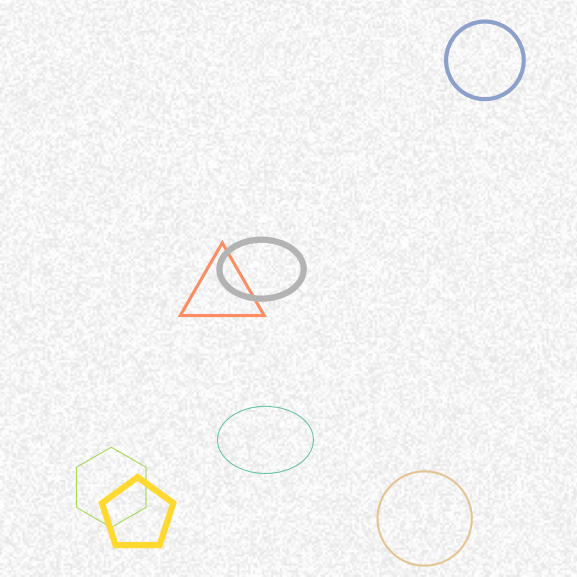[{"shape": "oval", "thickness": 0.5, "radius": 0.42, "center": [0.46, 0.237]}, {"shape": "triangle", "thickness": 1.5, "radius": 0.42, "center": [0.385, 0.495]}, {"shape": "circle", "thickness": 2, "radius": 0.34, "center": [0.84, 0.895]}, {"shape": "hexagon", "thickness": 0.5, "radius": 0.35, "center": [0.193, 0.155]}, {"shape": "pentagon", "thickness": 3, "radius": 0.32, "center": [0.238, 0.108]}, {"shape": "circle", "thickness": 1, "radius": 0.41, "center": [0.735, 0.101]}, {"shape": "oval", "thickness": 3, "radius": 0.36, "center": [0.453, 0.533]}]